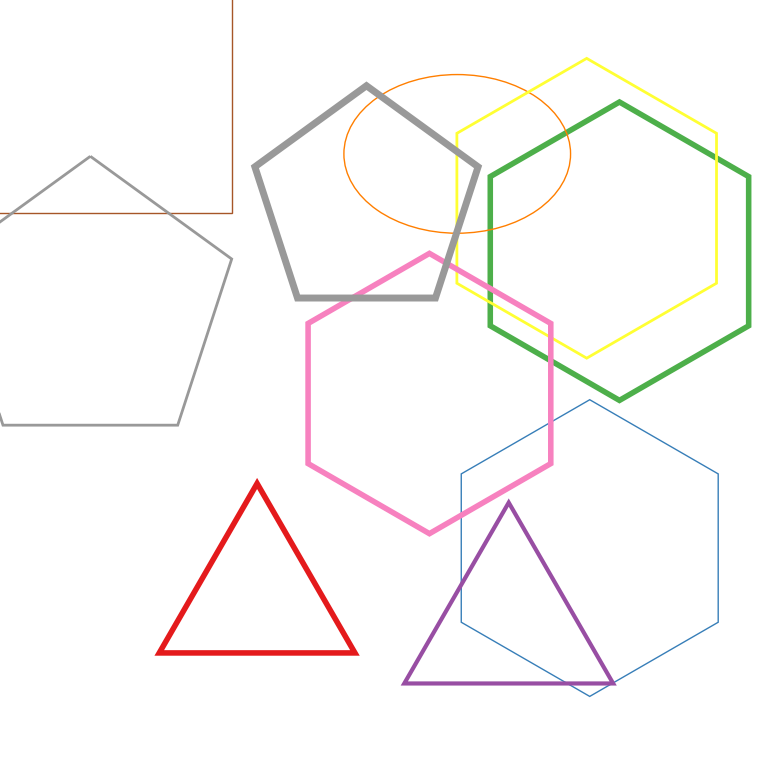[{"shape": "triangle", "thickness": 2, "radius": 0.73, "center": [0.334, 0.225]}, {"shape": "hexagon", "thickness": 0.5, "radius": 0.96, "center": [0.766, 0.288]}, {"shape": "hexagon", "thickness": 2, "radius": 0.97, "center": [0.805, 0.674]}, {"shape": "triangle", "thickness": 1.5, "radius": 0.78, "center": [0.661, 0.191]}, {"shape": "oval", "thickness": 0.5, "radius": 0.74, "center": [0.594, 0.8]}, {"shape": "hexagon", "thickness": 1, "radius": 0.97, "center": [0.762, 0.73]}, {"shape": "square", "thickness": 0.5, "radius": 0.8, "center": [0.141, 0.884]}, {"shape": "hexagon", "thickness": 2, "radius": 0.91, "center": [0.558, 0.489]}, {"shape": "pentagon", "thickness": 2.5, "radius": 0.76, "center": [0.476, 0.736]}, {"shape": "pentagon", "thickness": 1, "radius": 0.97, "center": [0.117, 0.604]}]